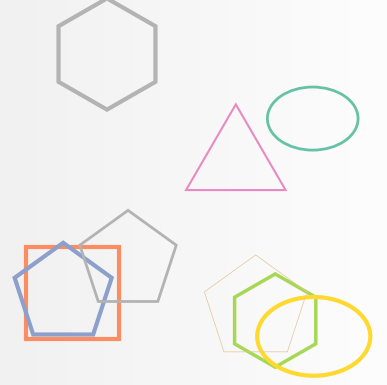[{"shape": "oval", "thickness": 2, "radius": 0.59, "center": [0.807, 0.692]}, {"shape": "square", "thickness": 3, "radius": 0.6, "center": [0.187, 0.238]}, {"shape": "pentagon", "thickness": 3, "radius": 0.66, "center": [0.163, 0.238]}, {"shape": "triangle", "thickness": 1.5, "radius": 0.74, "center": [0.609, 0.58]}, {"shape": "hexagon", "thickness": 2.5, "radius": 0.6, "center": [0.71, 0.167]}, {"shape": "oval", "thickness": 3, "radius": 0.73, "center": [0.81, 0.126]}, {"shape": "pentagon", "thickness": 0.5, "radius": 0.7, "center": [0.66, 0.199]}, {"shape": "hexagon", "thickness": 3, "radius": 0.72, "center": [0.276, 0.86]}, {"shape": "pentagon", "thickness": 2, "radius": 0.65, "center": [0.33, 0.323]}]